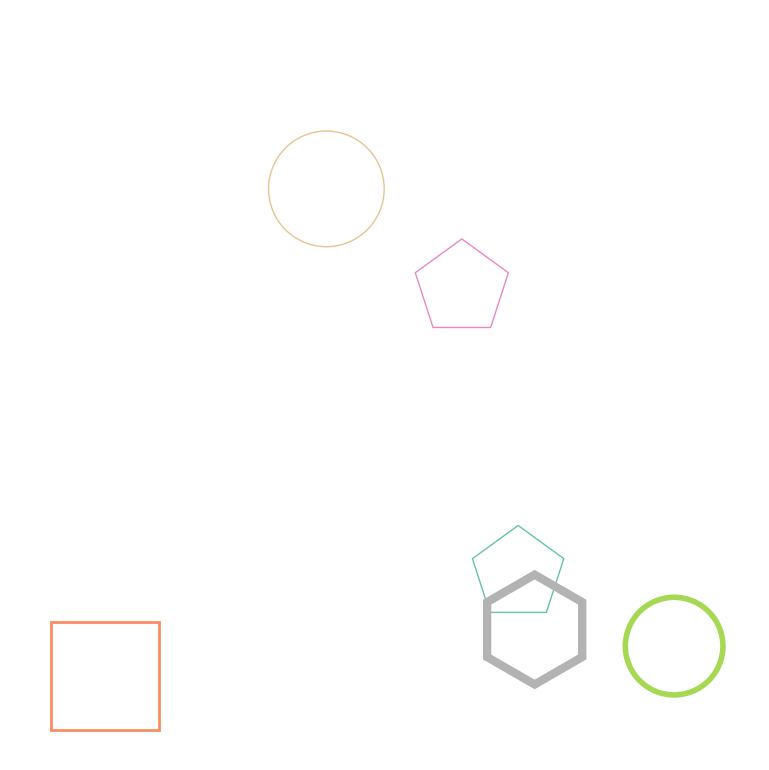[{"shape": "pentagon", "thickness": 0.5, "radius": 0.31, "center": [0.673, 0.255]}, {"shape": "square", "thickness": 1, "radius": 0.35, "center": [0.136, 0.122]}, {"shape": "pentagon", "thickness": 0.5, "radius": 0.32, "center": [0.6, 0.626]}, {"shape": "circle", "thickness": 2, "radius": 0.32, "center": [0.875, 0.161]}, {"shape": "circle", "thickness": 0.5, "radius": 0.38, "center": [0.424, 0.755]}, {"shape": "hexagon", "thickness": 3, "radius": 0.36, "center": [0.694, 0.182]}]